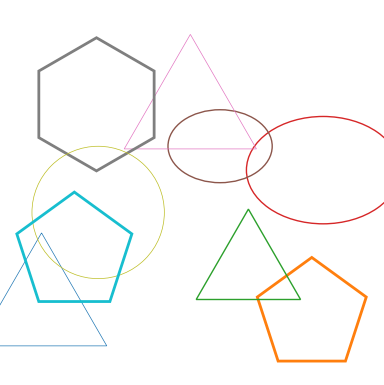[{"shape": "triangle", "thickness": 0.5, "radius": 0.98, "center": [0.108, 0.199]}, {"shape": "pentagon", "thickness": 2, "radius": 0.74, "center": [0.81, 0.182]}, {"shape": "triangle", "thickness": 1, "radius": 0.78, "center": [0.645, 0.3]}, {"shape": "oval", "thickness": 1, "radius": 1.0, "center": [0.839, 0.558]}, {"shape": "oval", "thickness": 1, "radius": 0.68, "center": [0.572, 0.62]}, {"shape": "triangle", "thickness": 0.5, "radius": 0.99, "center": [0.494, 0.712]}, {"shape": "hexagon", "thickness": 2, "radius": 0.86, "center": [0.251, 0.729]}, {"shape": "circle", "thickness": 0.5, "radius": 0.86, "center": [0.255, 0.448]}, {"shape": "pentagon", "thickness": 2, "radius": 0.79, "center": [0.193, 0.344]}]